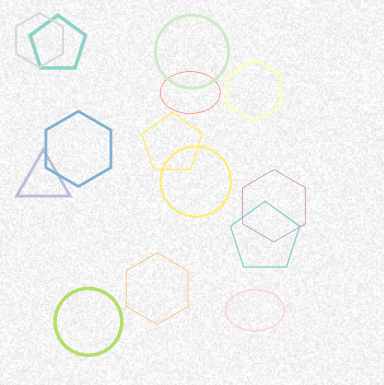[{"shape": "pentagon", "thickness": 1, "radius": 0.47, "center": [0.688, 0.383]}, {"shape": "pentagon", "thickness": 2.5, "radius": 0.38, "center": [0.15, 0.885]}, {"shape": "hexagon", "thickness": 1.5, "radius": 0.4, "center": [0.66, 0.765]}, {"shape": "triangle", "thickness": 2, "radius": 0.4, "center": [0.113, 0.531]}, {"shape": "oval", "thickness": 0.5, "radius": 0.39, "center": [0.494, 0.76]}, {"shape": "hexagon", "thickness": 2, "radius": 0.49, "center": [0.204, 0.613]}, {"shape": "hexagon", "thickness": 0.5, "radius": 0.46, "center": [0.408, 0.25]}, {"shape": "circle", "thickness": 2.5, "radius": 0.43, "center": [0.23, 0.164]}, {"shape": "oval", "thickness": 1, "radius": 0.38, "center": [0.663, 0.194]}, {"shape": "hexagon", "thickness": 1.5, "radius": 0.35, "center": [0.103, 0.896]}, {"shape": "hexagon", "thickness": 0.5, "radius": 0.47, "center": [0.712, 0.466]}, {"shape": "circle", "thickness": 2, "radius": 0.47, "center": [0.499, 0.866]}, {"shape": "pentagon", "thickness": 1, "radius": 0.41, "center": [0.447, 0.626]}, {"shape": "circle", "thickness": 1.5, "radius": 0.46, "center": [0.508, 0.528]}]